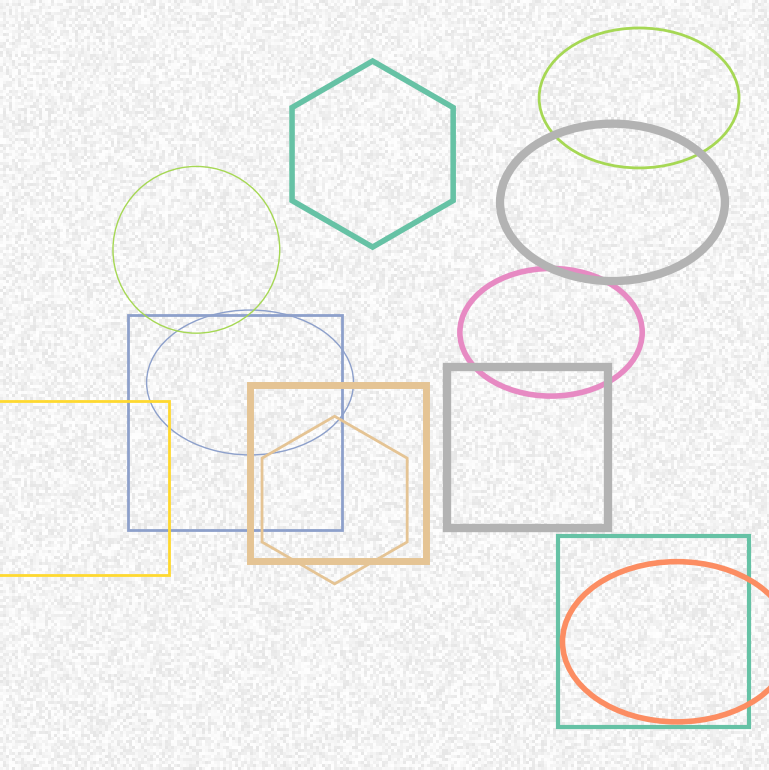[{"shape": "square", "thickness": 1.5, "radius": 0.62, "center": [0.849, 0.18]}, {"shape": "hexagon", "thickness": 2, "radius": 0.6, "center": [0.484, 0.8]}, {"shape": "oval", "thickness": 2, "radius": 0.74, "center": [0.879, 0.167]}, {"shape": "square", "thickness": 1, "radius": 0.7, "center": [0.305, 0.452]}, {"shape": "oval", "thickness": 0.5, "radius": 0.67, "center": [0.325, 0.503]}, {"shape": "oval", "thickness": 2, "radius": 0.59, "center": [0.716, 0.568]}, {"shape": "oval", "thickness": 1, "radius": 0.65, "center": [0.83, 0.873]}, {"shape": "circle", "thickness": 0.5, "radius": 0.54, "center": [0.255, 0.676]}, {"shape": "square", "thickness": 1, "radius": 0.57, "center": [0.106, 0.366]}, {"shape": "square", "thickness": 2.5, "radius": 0.57, "center": [0.439, 0.385]}, {"shape": "hexagon", "thickness": 1, "radius": 0.54, "center": [0.435, 0.351]}, {"shape": "square", "thickness": 3, "radius": 0.52, "center": [0.685, 0.419]}, {"shape": "oval", "thickness": 3, "radius": 0.73, "center": [0.795, 0.737]}]